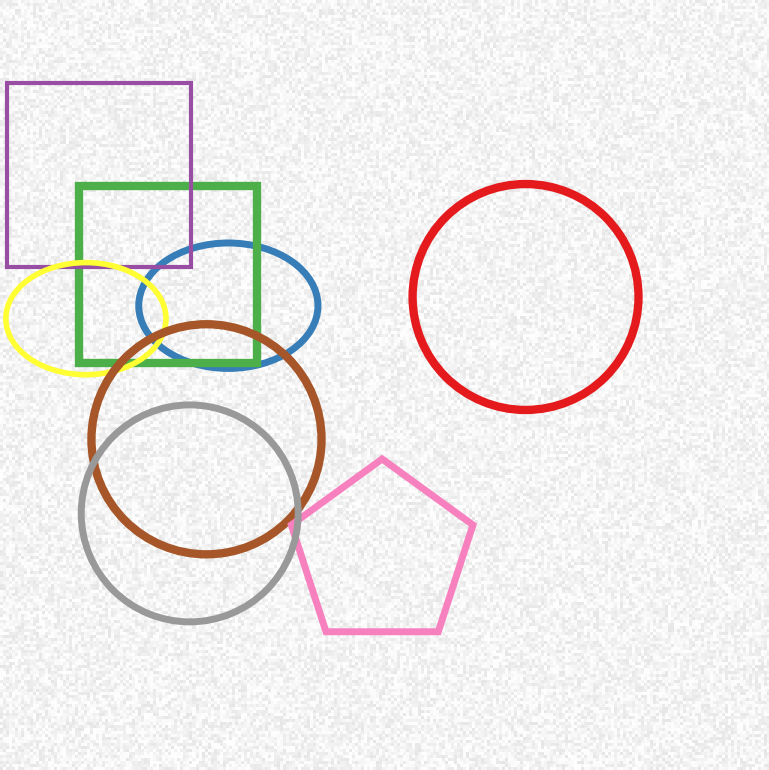[{"shape": "circle", "thickness": 3, "radius": 0.73, "center": [0.683, 0.614]}, {"shape": "oval", "thickness": 2.5, "radius": 0.58, "center": [0.297, 0.603]}, {"shape": "square", "thickness": 3, "radius": 0.58, "center": [0.218, 0.644]}, {"shape": "square", "thickness": 1.5, "radius": 0.6, "center": [0.128, 0.773]}, {"shape": "oval", "thickness": 2, "radius": 0.52, "center": [0.112, 0.586]}, {"shape": "circle", "thickness": 3, "radius": 0.75, "center": [0.268, 0.429]}, {"shape": "pentagon", "thickness": 2.5, "radius": 0.62, "center": [0.496, 0.28]}, {"shape": "circle", "thickness": 2.5, "radius": 0.7, "center": [0.246, 0.333]}]